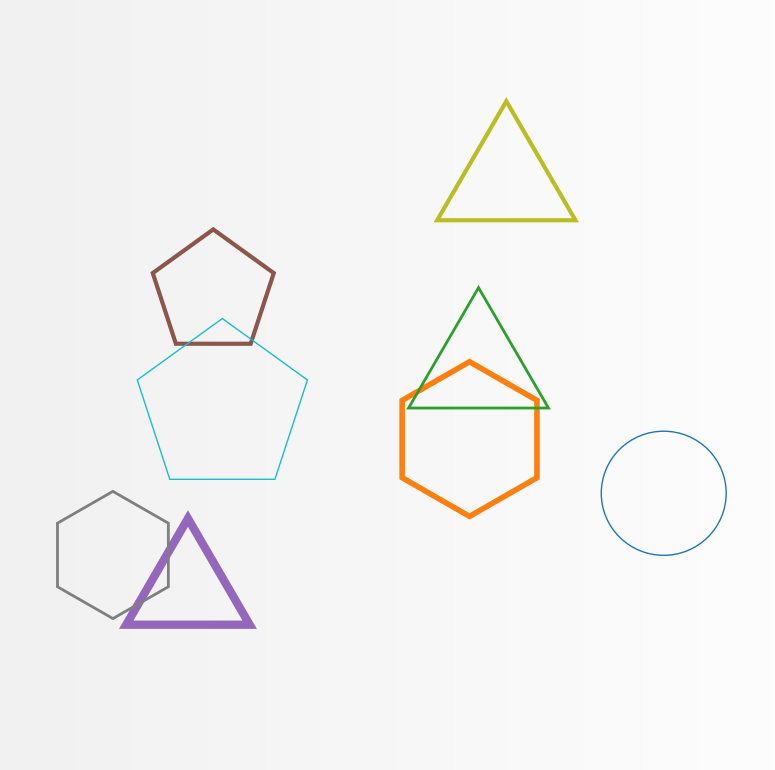[{"shape": "circle", "thickness": 0.5, "radius": 0.4, "center": [0.856, 0.359]}, {"shape": "hexagon", "thickness": 2, "radius": 0.5, "center": [0.606, 0.43]}, {"shape": "triangle", "thickness": 1, "radius": 0.52, "center": [0.617, 0.522]}, {"shape": "triangle", "thickness": 3, "radius": 0.46, "center": [0.243, 0.235]}, {"shape": "pentagon", "thickness": 1.5, "radius": 0.41, "center": [0.275, 0.62]}, {"shape": "hexagon", "thickness": 1, "radius": 0.41, "center": [0.146, 0.279]}, {"shape": "triangle", "thickness": 1.5, "radius": 0.52, "center": [0.653, 0.765]}, {"shape": "pentagon", "thickness": 0.5, "radius": 0.58, "center": [0.287, 0.471]}]